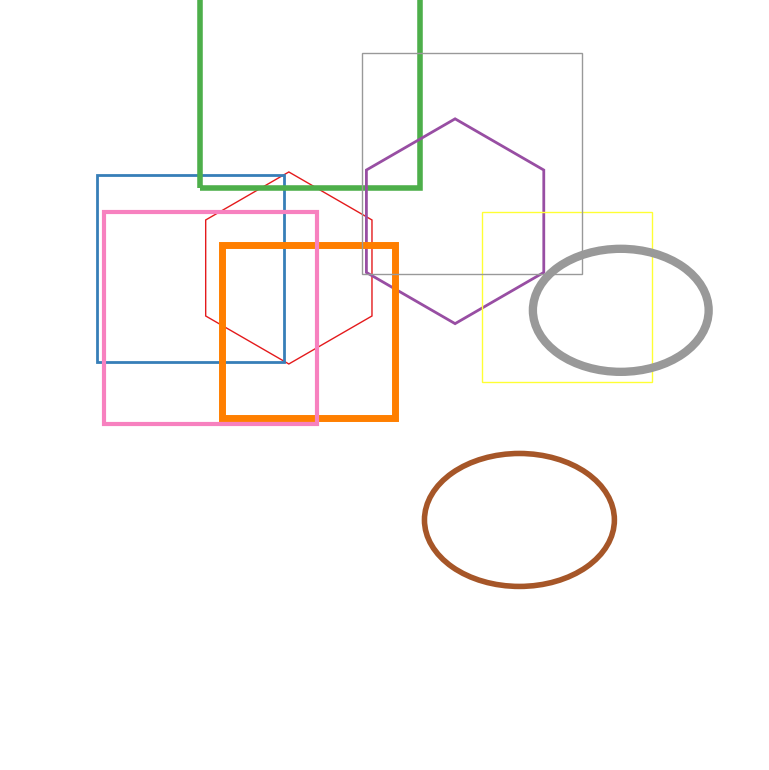[{"shape": "hexagon", "thickness": 0.5, "radius": 0.62, "center": [0.375, 0.652]}, {"shape": "square", "thickness": 1, "radius": 0.6, "center": [0.247, 0.651]}, {"shape": "square", "thickness": 2, "radius": 0.71, "center": [0.403, 0.898]}, {"shape": "hexagon", "thickness": 1, "radius": 0.66, "center": [0.591, 0.713]}, {"shape": "square", "thickness": 2.5, "radius": 0.56, "center": [0.4, 0.57]}, {"shape": "square", "thickness": 0.5, "radius": 0.55, "center": [0.736, 0.614]}, {"shape": "oval", "thickness": 2, "radius": 0.62, "center": [0.675, 0.325]}, {"shape": "square", "thickness": 1.5, "radius": 0.69, "center": [0.273, 0.587]}, {"shape": "square", "thickness": 0.5, "radius": 0.72, "center": [0.613, 0.787]}, {"shape": "oval", "thickness": 3, "radius": 0.57, "center": [0.806, 0.597]}]